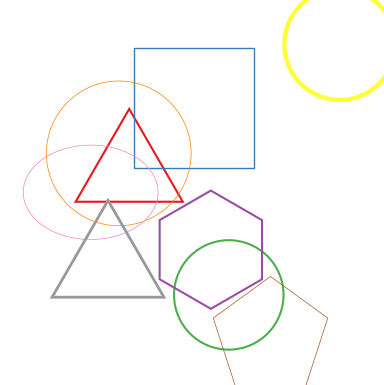[{"shape": "triangle", "thickness": 1.5, "radius": 0.8, "center": [0.336, 0.556]}, {"shape": "square", "thickness": 1, "radius": 0.78, "center": [0.505, 0.719]}, {"shape": "circle", "thickness": 1.5, "radius": 0.71, "center": [0.594, 0.234]}, {"shape": "hexagon", "thickness": 1.5, "radius": 0.77, "center": [0.548, 0.351]}, {"shape": "circle", "thickness": 0.5, "radius": 0.94, "center": [0.308, 0.602]}, {"shape": "circle", "thickness": 3, "radius": 0.72, "center": [0.883, 0.885]}, {"shape": "pentagon", "thickness": 0.5, "radius": 0.78, "center": [0.703, 0.125]}, {"shape": "oval", "thickness": 0.5, "radius": 0.88, "center": [0.236, 0.501]}, {"shape": "triangle", "thickness": 2, "radius": 0.84, "center": [0.281, 0.312]}]